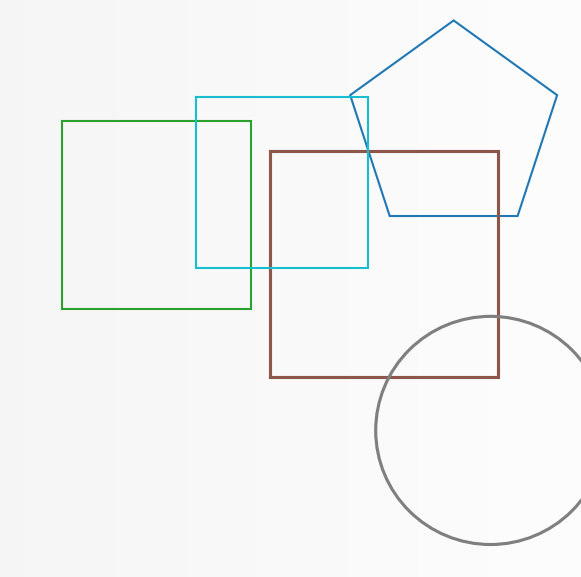[{"shape": "pentagon", "thickness": 1, "radius": 0.94, "center": [0.78, 0.777]}, {"shape": "square", "thickness": 1, "radius": 0.81, "center": [0.269, 0.627]}, {"shape": "square", "thickness": 1.5, "radius": 0.98, "center": [0.661, 0.542]}, {"shape": "circle", "thickness": 1.5, "radius": 0.99, "center": [0.844, 0.254]}, {"shape": "square", "thickness": 1, "radius": 0.74, "center": [0.486, 0.684]}]